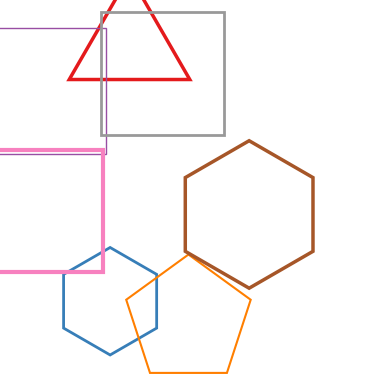[{"shape": "triangle", "thickness": 2.5, "radius": 0.9, "center": [0.336, 0.884]}, {"shape": "hexagon", "thickness": 2, "radius": 0.7, "center": [0.286, 0.218]}, {"shape": "square", "thickness": 1, "radius": 0.82, "center": [0.113, 0.764]}, {"shape": "pentagon", "thickness": 1.5, "radius": 0.85, "center": [0.49, 0.169]}, {"shape": "hexagon", "thickness": 2.5, "radius": 0.96, "center": [0.647, 0.443]}, {"shape": "square", "thickness": 3, "radius": 0.79, "center": [0.11, 0.452]}, {"shape": "square", "thickness": 2, "radius": 0.8, "center": [0.423, 0.809]}]